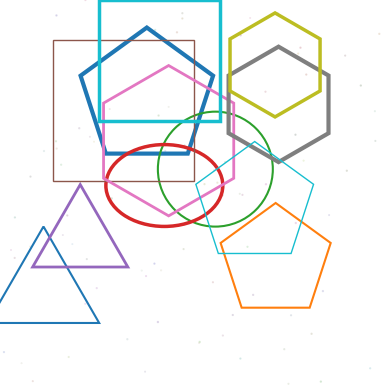[{"shape": "pentagon", "thickness": 3, "radius": 0.9, "center": [0.381, 0.747]}, {"shape": "triangle", "thickness": 1.5, "radius": 0.84, "center": [0.113, 0.245]}, {"shape": "pentagon", "thickness": 1.5, "radius": 0.75, "center": [0.716, 0.322]}, {"shape": "circle", "thickness": 1.5, "radius": 0.75, "center": [0.559, 0.561]}, {"shape": "oval", "thickness": 2.5, "radius": 0.76, "center": [0.427, 0.518]}, {"shape": "triangle", "thickness": 2, "radius": 0.71, "center": [0.208, 0.378]}, {"shape": "square", "thickness": 1, "radius": 0.91, "center": [0.321, 0.713]}, {"shape": "hexagon", "thickness": 2, "radius": 0.98, "center": [0.438, 0.635]}, {"shape": "hexagon", "thickness": 3, "radius": 0.75, "center": [0.724, 0.729]}, {"shape": "hexagon", "thickness": 2.5, "radius": 0.68, "center": [0.714, 0.831]}, {"shape": "square", "thickness": 2.5, "radius": 0.79, "center": [0.415, 0.842]}, {"shape": "pentagon", "thickness": 1, "radius": 0.8, "center": [0.662, 0.472]}]